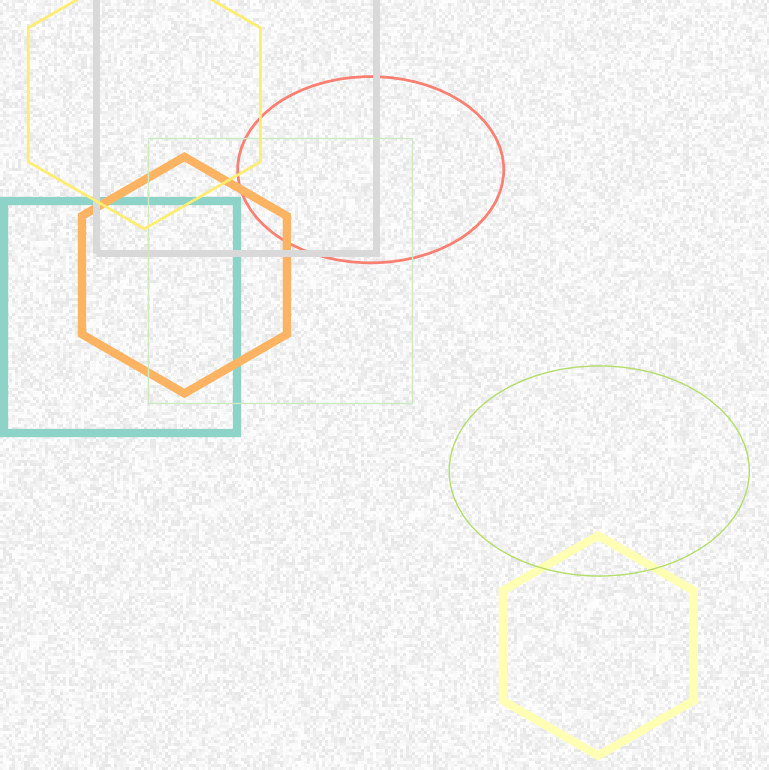[{"shape": "square", "thickness": 3, "radius": 0.75, "center": [0.156, 0.589]}, {"shape": "hexagon", "thickness": 3, "radius": 0.71, "center": [0.777, 0.162]}, {"shape": "oval", "thickness": 1, "radius": 0.86, "center": [0.481, 0.78]}, {"shape": "hexagon", "thickness": 3, "radius": 0.77, "center": [0.24, 0.643]}, {"shape": "oval", "thickness": 0.5, "radius": 0.97, "center": [0.778, 0.388]}, {"shape": "square", "thickness": 2.5, "radius": 0.91, "center": [0.306, 0.854]}, {"shape": "square", "thickness": 0.5, "radius": 0.86, "center": [0.364, 0.648]}, {"shape": "hexagon", "thickness": 1, "radius": 0.87, "center": [0.187, 0.877]}]